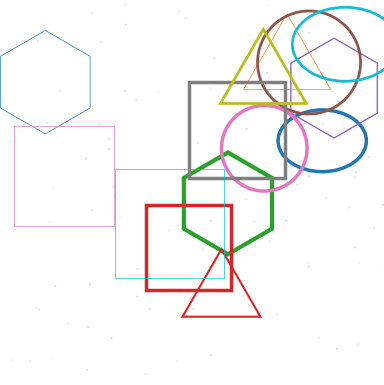[{"shape": "hexagon", "thickness": 0.5, "radius": 0.67, "center": [0.118, 0.787]}, {"shape": "oval", "thickness": 2.5, "radius": 0.57, "center": [0.837, 0.634]}, {"shape": "triangle", "thickness": 0.5, "radius": 0.65, "center": [0.745, 0.833]}, {"shape": "hexagon", "thickness": 3, "radius": 0.66, "center": [0.592, 0.472]}, {"shape": "square", "thickness": 2.5, "radius": 0.55, "center": [0.489, 0.357]}, {"shape": "triangle", "thickness": 1.5, "radius": 0.58, "center": [0.575, 0.236]}, {"shape": "hexagon", "thickness": 1, "radius": 0.65, "center": [0.868, 0.771]}, {"shape": "circle", "thickness": 2, "radius": 0.67, "center": [0.803, 0.838]}, {"shape": "circle", "thickness": 2.5, "radius": 0.56, "center": [0.686, 0.615]}, {"shape": "square", "thickness": 0.5, "radius": 0.65, "center": [0.167, 0.543]}, {"shape": "square", "thickness": 2.5, "radius": 0.62, "center": [0.615, 0.661]}, {"shape": "triangle", "thickness": 2, "radius": 0.64, "center": [0.684, 0.796]}, {"shape": "square", "thickness": 0.5, "radius": 0.71, "center": [0.441, 0.42]}, {"shape": "oval", "thickness": 2, "radius": 0.69, "center": [0.897, 0.885]}]